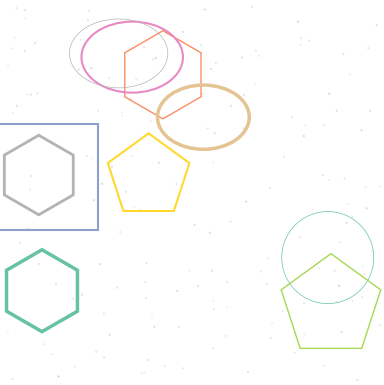[{"shape": "circle", "thickness": 0.5, "radius": 0.6, "center": [0.851, 0.331]}, {"shape": "hexagon", "thickness": 2.5, "radius": 0.53, "center": [0.109, 0.245]}, {"shape": "hexagon", "thickness": 1, "radius": 0.57, "center": [0.423, 0.806]}, {"shape": "square", "thickness": 1.5, "radius": 0.69, "center": [0.117, 0.54]}, {"shape": "oval", "thickness": 1.5, "radius": 0.66, "center": [0.343, 0.852]}, {"shape": "pentagon", "thickness": 1, "radius": 0.68, "center": [0.86, 0.205]}, {"shape": "pentagon", "thickness": 1.5, "radius": 0.56, "center": [0.386, 0.542]}, {"shape": "oval", "thickness": 2.5, "radius": 0.6, "center": [0.528, 0.696]}, {"shape": "hexagon", "thickness": 2, "radius": 0.52, "center": [0.101, 0.545]}, {"shape": "oval", "thickness": 0.5, "radius": 0.64, "center": [0.308, 0.861]}]